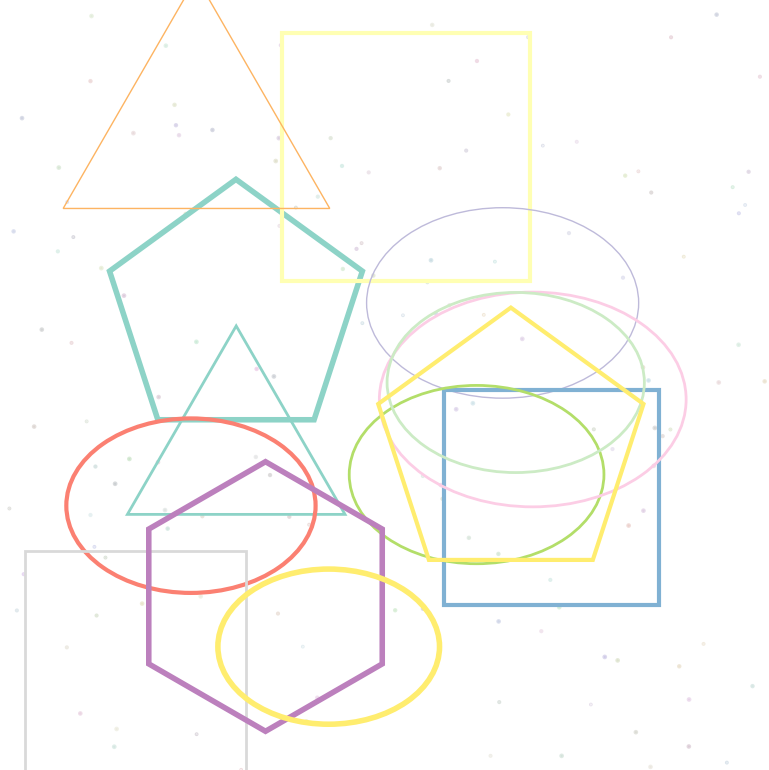[{"shape": "pentagon", "thickness": 2, "radius": 0.86, "center": [0.306, 0.594]}, {"shape": "triangle", "thickness": 1, "radius": 0.82, "center": [0.307, 0.414]}, {"shape": "square", "thickness": 1.5, "radius": 0.8, "center": [0.527, 0.796]}, {"shape": "oval", "thickness": 0.5, "radius": 0.88, "center": [0.653, 0.607]}, {"shape": "oval", "thickness": 1.5, "radius": 0.81, "center": [0.248, 0.343]}, {"shape": "square", "thickness": 1.5, "radius": 0.7, "center": [0.716, 0.354]}, {"shape": "triangle", "thickness": 0.5, "radius": 1.0, "center": [0.255, 0.829]}, {"shape": "oval", "thickness": 1, "radius": 0.83, "center": [0.619, 0.384]}, {"shape": "oval", "thickness": 1, "radius": 1.0, "center": [0.692, 0.481]}, {"shape": "square", "thickness": 1, "radius": 0.72, "center": [0.176, 0.141]}, {"shape": "hexagon", "thickness": 2, "radius": 0.88, "center": [0.345, 0.225]}, {"shape": "oval", "thickness": 1, "radius": 0.84, "center": [0.67, 0.503]}, {"shape": "oval", "thickness": 2, "radius": 0.72, "center": [0.427, 0.16]}, {"shape": "pentagon", "thickness": 1.5, "radius": 0.91, "center": [0.663, 0.419]}]